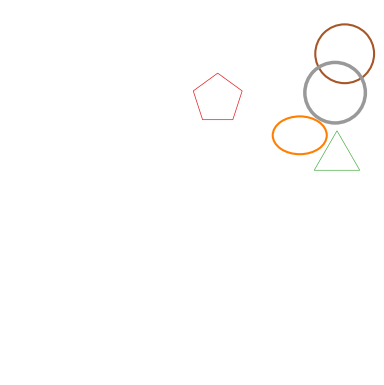[{"shape": "pentagon", "thickness": 0.5, "radius": 0.33, "center": [0.565, 0.743]}, {"shape": "triangle", "thickness": 0.5, "radius": 0.34, "center": [0.875, 0.592]}, {"shape": "oval", "thickness": 1.5, "radius": 0.35, "center": [0.779, 0.649]}, {"shape": "circle", "thickness": 1.5, "radius": 0.38, "center": [0.895, 0.86]}, {"shape": "circle", "thickness": 2.5, "radius": 0.39, "center": [0.87, 0.759]}]